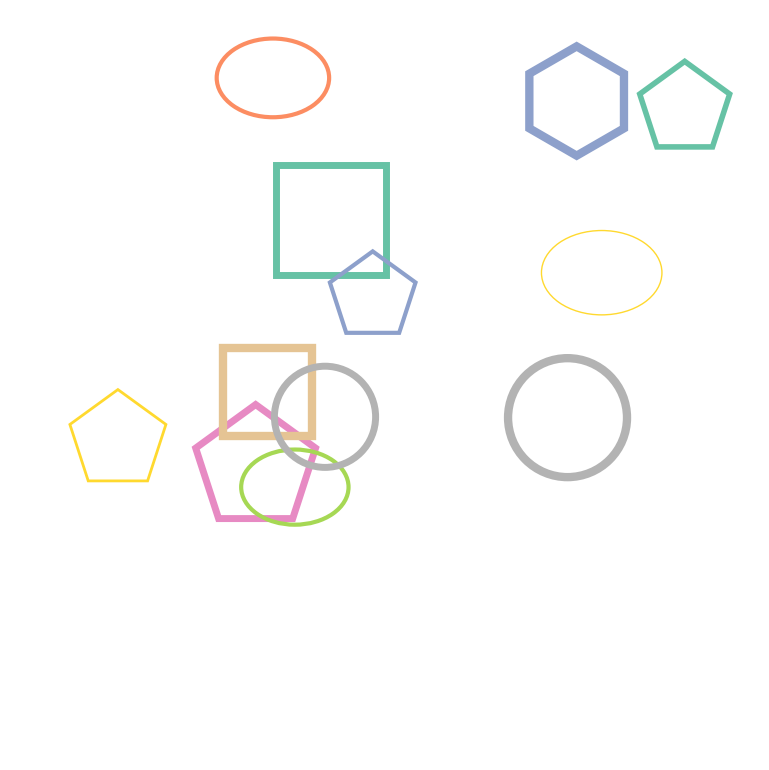[{"shape": "pentagon", "thickness": 2, "radius": 0.31, "center": [0.889, 0.859]}, {"shape": "square", "thickness": 2.5, "radius": 0.36, "center": [0.429, 0.715]}, {"shape": "oval", "thickness": 1.5, "radius": 0.37, "center": [0.354, 0.899]}, {"shape": "hexagon", "thickness": 3, "radius": 0.35, "center": [0.749, 0.869]}, {"shape": "pentagon", "thickness": 1.5, "radius": 0.29, "center": [0.484, 0.615]}, {"shape": "pentagon", "thickness": 2.5, "radius": 0.41, "center": [0.332, 0.393]}, {"shape": "oval", "thickness": 1.5, "radius": 0.35, "center": [0.383, 0.367]}, {"shape": "oval", "thickness": 0.5, "radius": 0.39, "center": [0.781, 0.646]}, {"shape": "pentagon", "thickness": 1, "radius": 0.33, "center": [0.153, 0.428]}, {"shape": "square", "thickness": 3, "radius": 0.29, "center": [0.347, 0.491]}, {"shape": "circle", "thickness": 2.5, "radius": 0.33, "center": [0.422, 0.459]}, {"shape": "circle", "thickness": 3, "radius": 0.39, "center": [0.737, 0.458]}]